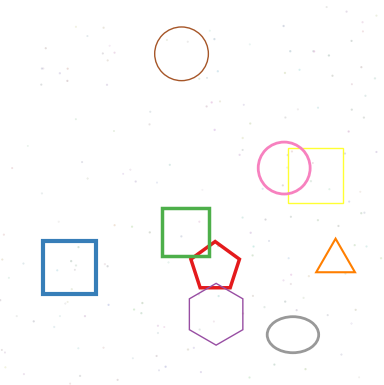[{"shape": "pentagon", "thickness": 2.5, "radius": 0.33, "center": [0.559, 0.306]}, {"shape": "square", "thickness": 3, "radius": 0.34, "center": [0.18, 0.305]}, {"shape": "square", "thickness": 2.5, "radius": 0.31, "center": [0.481, 0.398]}, {"shape": "hexagon", "thickness": 1, "radius": 0.4, "center": [0.561, 0.184]}, {"shape": "triangle", "thickness": 1.5, "radius": 0.29, "center": [0.872, 0.322]}, {"shape": "square", "thickness": 1, "radius": 0.36, "center": [0.819, 0.544]}, {"shape": "circle", "thickness": 1, "radius": 0.35, "center": [0.472, 0.86]}, {"shape": "circle", "thickness": 2, "radius": 0.34, "center": [0.738, 0.564]}, {"shape": "oval", "thickness": 2, "radius": 0.33, "center": [0.761, 0.131]}]